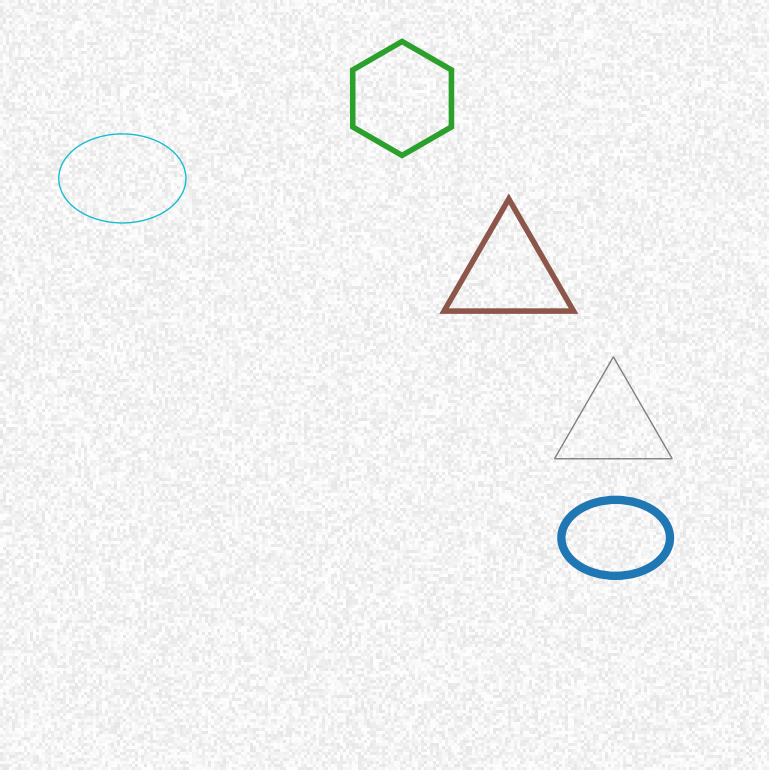[{"shape": "oval", "thickness": 3, "radius": 0.35, "center": [0.8, 0.302]}, {"shape": "hexagon", "thickness": 2, "radius": 0.37, "center": [0.522, 0.872]}, {"shape": "triangle", "thickness": 2, "radius": 0.49, "center": [0.661, 0.645]}, {"shape": "triangle", "thickness": 0.5, "radius": 0.44, "center": [0.797, 0.448]}, {"shape": "oval", "thickness": 0.5, "radius": 0.41, "center": [0.159, 0.768]}]